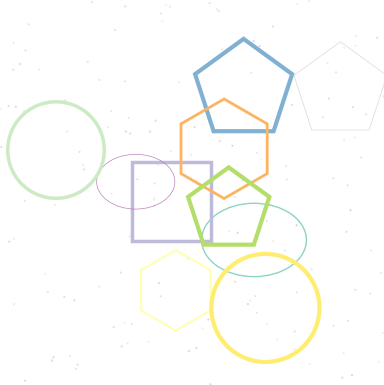[{"shape": "oval", "thickness": 1, "radius": 0.68, "center": [0.66, 0.377]}, {"shape": "hexagon", "thickness": 1.5, "radius": 0.52, "center": [0.457, 0.246]}, {"shape": "square", "thickness": 2.5, "radius": 0.51, "center": [0.446, 0.477]}, {"shape": "pentagon", "thickness": 3, "radius": 0.66, "center": [0.633, 0.766]}, {"shape": "hexagon", "thickness": 2, "radius": 0.65, "center": [0.582, 0.614]}, {"shape": "pentagon", "thickness": 3, "radius": 0.55, "center": [0.594, 0.454]}, {"shape": "pentagon", "thickness": 0.5, "radius": 0.63, "center": [0.884, 0.765]}, {"shape": "oval", "thickness": 0.5, "radius": 0.51, "center": [0.353, 0.528]}, {"shape": "circle", "thickness": 2.5, "radius": 0.63, "center": [0.145, 0.61]}, {"shape": "circle", "thickness": 3, "radius": 0.7, "center": [0.689, 0.2]}]